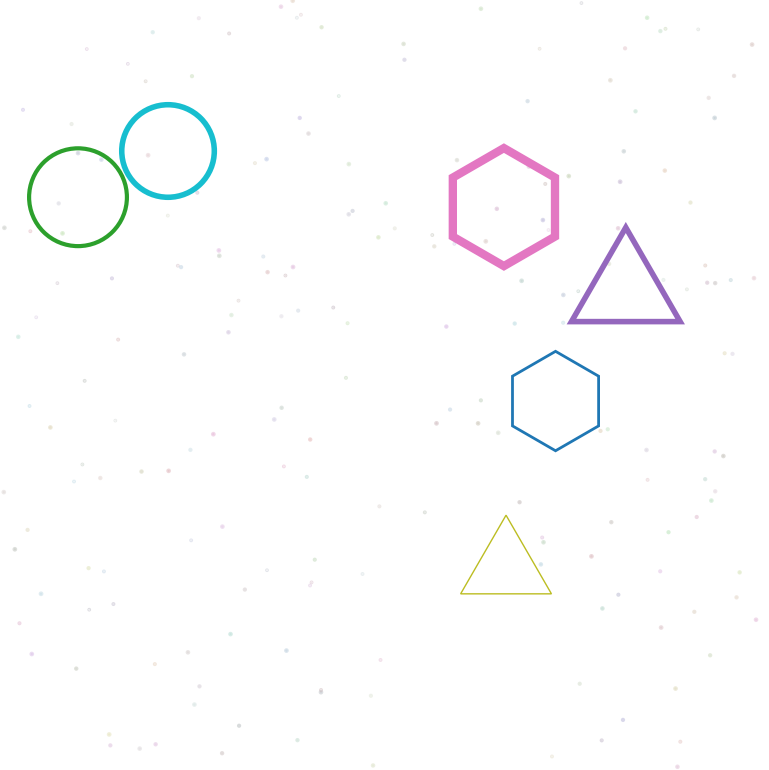[{"shape": "hexagon", "thickness": 1, "radius": 0.32, "center": [0.721, 0.479]}, {"shape": "circle", "thickness": 1.5, "radius": 0.32, "center": [0.101, 0.744]}, {"shape": "triangle", "thickness": 2, "radius": 0.41, "center": [0.813, 0.623]}, {"shape": "hexagon", "thickness": 3, "radius": 0.38, "center": [0.654, 0.731]}, {"shape": "triangle", "thickness": 0.5, "radius": 0.34, "center": [0.657, 0.263]}, {"shape": "circle", "thickness": 2, "radius": 0.3, "center": [0.218, 0.804]}]